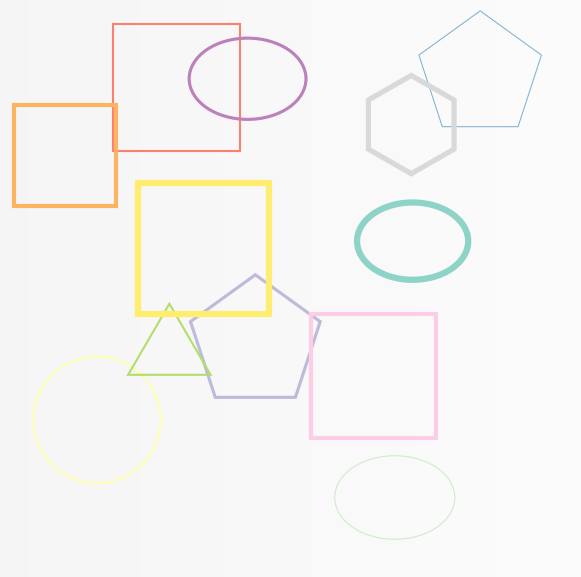[{"shape": "oval", "thickness": 3, "radius": 0.48, "center": [0.71, 0.582]}, {"shape": "circle", "thickness": 1, "radius": 0.55, "center": [0.167, 0.272]}, {"shape": "pentagon", "thickness": 1.5, "radius": 0.59, "center": [0.439, 0.406]}, {"shape": "square", "thickness": 1, "radius": 0.55, "center": [0.304, 0.847]}, {"shape": "pentagon", "thickness": 0.5, "radius": 0.55, "center": [0.826, 0.869]}, {"shape": "square", "thickness": 2, "radius": 0.44, "center": [0.112, 0.729]}, {"shape": "triangle", "thickness": 1, "radius": 0.41, "center": [0.291, 0.391]}, {"shape": "square", "thickness": 2, "radius": 0.54, "center": [0.643, 0.348]}, {"shape": "hexagon", "thickness": 2.5, "radius": 0.43, "center": [0.707, 0.783]}, {"shape": "oval", "thickness": 1.5, "radius": 0.5, "center": [0.426, 0.863]}, {"shape": "oval", "thickness": 0.5, "radius": 0.52, "center": [0.679, 0.138]}, {"shape": "square", "thickness": 3, "radius": 0.57, "center": [0.35, 0.569]}]